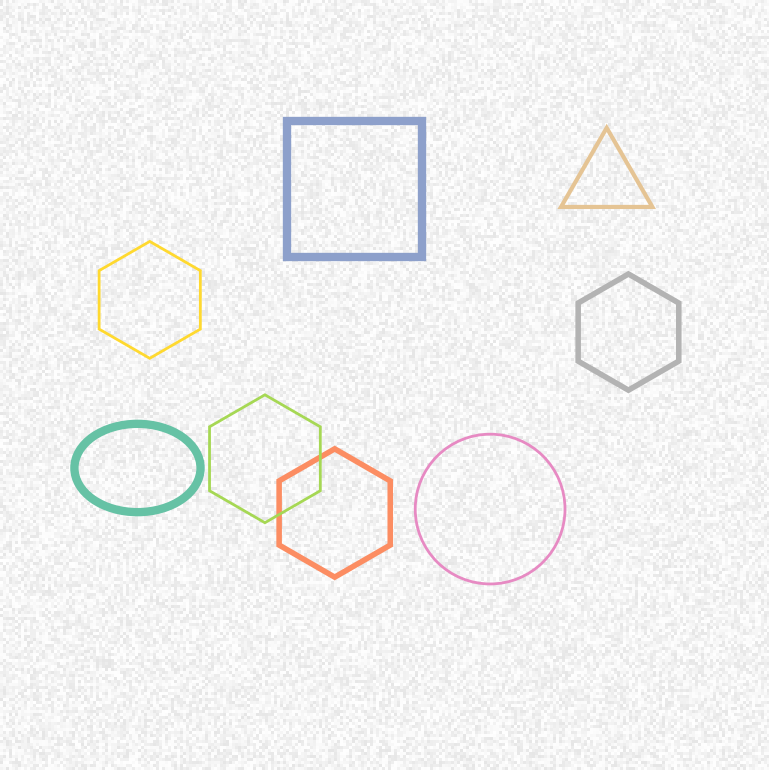[{"shape": "oval", "thickness": 3, "radius": 0.41, "center": [0.179, 0.392]}, {"shape": "hexagon", "thickness": 2, "radius": 0.42, "center": [0.435, 0.334]}, {"shape": "square", "thickness": 3, "radius": 0.44, "center": [0.46, 0.755]}, {"shape": "circle", "thickness": 1, "radius": 0.49, "center": [0.637, 0.339]}, {"shape": "hexagon", "thickness": 1, "radius": 0.42, "center": [0.344, 0.404]}, {"shape": "hexagon", "thickness": 1, "radius": 0.38, "center": [0.194, 0.611]}, {"shape": "triangle", "thickness": 1.5, "radius": 0.34, "center": [0.788, 0.765]}, {"shape": "hexagon", "thickness": 2, "radius": 0.38, "center": [0.816, 0.569]}]